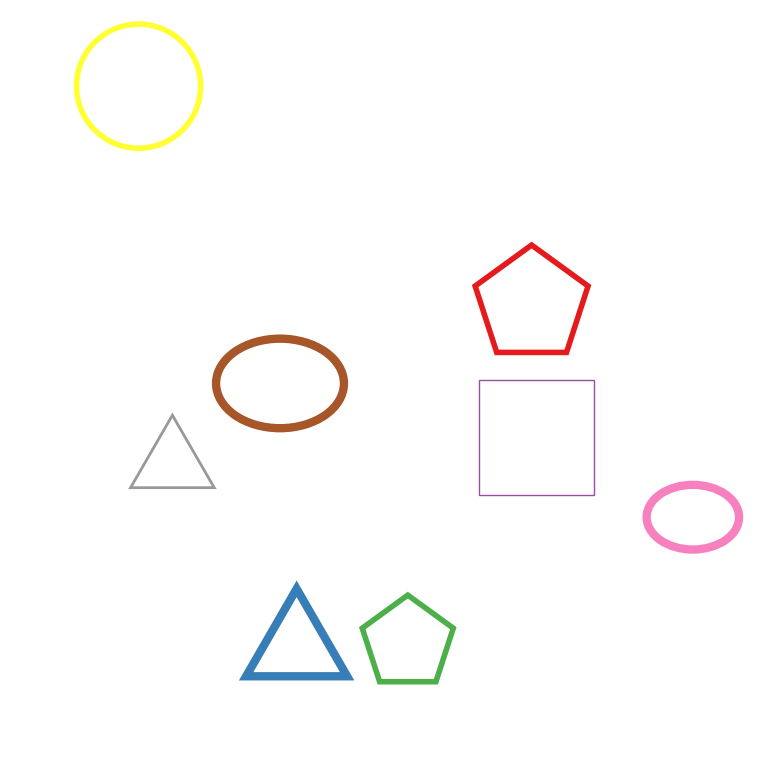[{"shape": "pentagon", "thickness": 2, "radius": 0.39, "center": [0.69, 0.605]}, {"shape": "triangle", "thickness": 3, "radius": 0.38, "center": [0.385, 0.16]}, {"shape": "pentagon", "thickness": 2, "radius": 0.31, "center": [0.53, 0.165]}, {"shape": "square", "thickness": 0.5, "radius": 0.38, "center": [0.697, 0.432]}, {"shape": "circle", "thickness": 2, "radius": 0.4, "center": [0.18, 0.888]}, {"shape": "oval", "thickness": 3, "radius": 0.42, "center": [0.364, 0.502]}, {"shape": "oval", "thickness": 3, "radius": 0.3, "center": [0.9, 0.328]}, {"shape": "triangle", "thickness": 1, "radius": 0.31, "center": [0.224, 0.398]}]